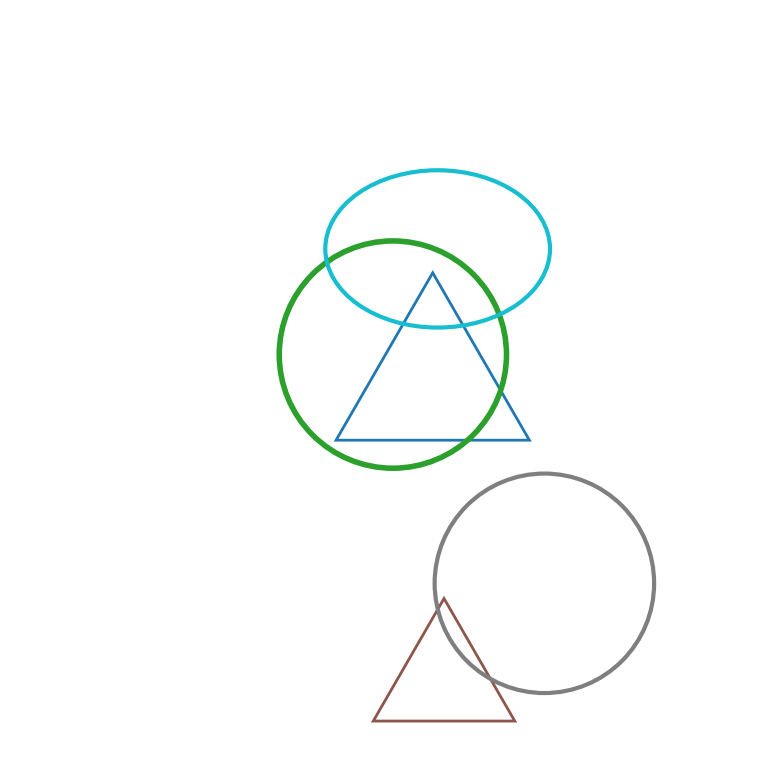[{"shape": "triangle", "thickness": 1, "radius": 0.72, "center": [0.562, 0.501]}, {"shape": "circle", "thickness": 2, "radius": 0.74, "center": [0.51, 0.54]}, {"shape": "triangle", "thickness": 1, "radius": 0.53, "center": [0.577, 0.117]}, {"shape": "circle", "thickness": 1.5, "radius": 0.71, "center": [0.707, 0.242]}, {"shape": "oval", "thickness": 1.5, "radius": 0.73, "center": [0.568, 0.677]}]